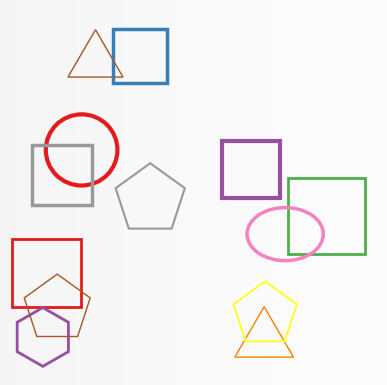[{"shape": "square", "thickness": 2, "radius": 0.44, "center": [0.12, 0.292]}, {"shape": "circle", "thickness": 3, "radius": 0.46, "center": [0.211, 0.611]}, {"shape": "square", "thickness": 2.5, "radius": 0.35, "center": [0.361, 0.854]}, {"shape": "square", "thickness": 2, "radius": 0.5, "center": [0.842, 0.44]}, {"shape": "square", "thickness": 3, "radius": 0.37, "center": [0.648, 0.559]}, {"shape": "hexagon", "thickness": 2, "radius": 0.38, "center": [0.11, 0.125]}, {"shape": "triangle", "thickness": 1, "radius": 0.44, "center": [0.682, 0.116]}, {"shape": "pentagon", "thickness": 1.5, "radius": 0.43, "center": [0.684, 0.183]}, {"shape": "triangle", "thickness": 1, "radius": 0.41, "center": [0.246, 0.841]}, {"shape": "pentagon", "thickness": 1, "radius": 0.45, "center": [0.148, 0.198]}, {"shape": "oval", "thickness": 2.5, "radius": 0.49, "center": [0.736, 0.392]}, {"shape": "square", "thickness": 2.5, "radius": 0.39, "center": [0.16, 0.545]}, {"shape": "pentagon", "thickness": 1.5, "radius": 0.47, "center": [0.388, 0.482]}]